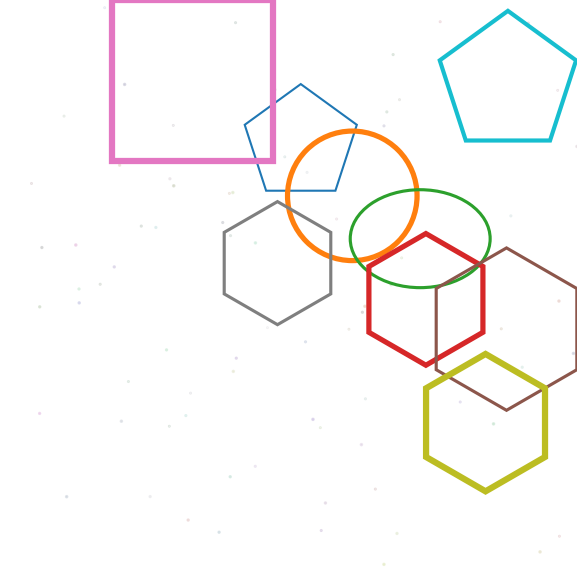[{"shape": "pentagon", "thickness": 1, "radius": 0.51, "center": [0.521, 0.751]}, {"shape": "circle", "thickness": 2.5, "radius": 0.56, "center": [0.61, 0.66]}, {"shape": "oval", "thickness": 1.5, "radius": 0.61, "center": [0.728, 0.586]}, {"shape": "hexagon", "thickness": 2.5, "radius": 0.57, "center": [0.738, 0.481]}, {"shape": "hexagon", "thickness": 1.5, "radius": 0.7, "center": [0.877, 0.429]}, {"shape": "square", "thickness": 3, "radius": 0.7, "center": [0.334, 0.86]}, {"shape": "hexagon", "thickness": 1.5, "radius": 0.53, "center": [0.481, 0.543]}, {"shape": "hexagon", "thickness": 3, "radius": 0.59, "center": [0.841, 0.267]}, {"shape": "pentagon", "thickness": 2, "radius": 0.62, "center": [0.879, 0.856]}]